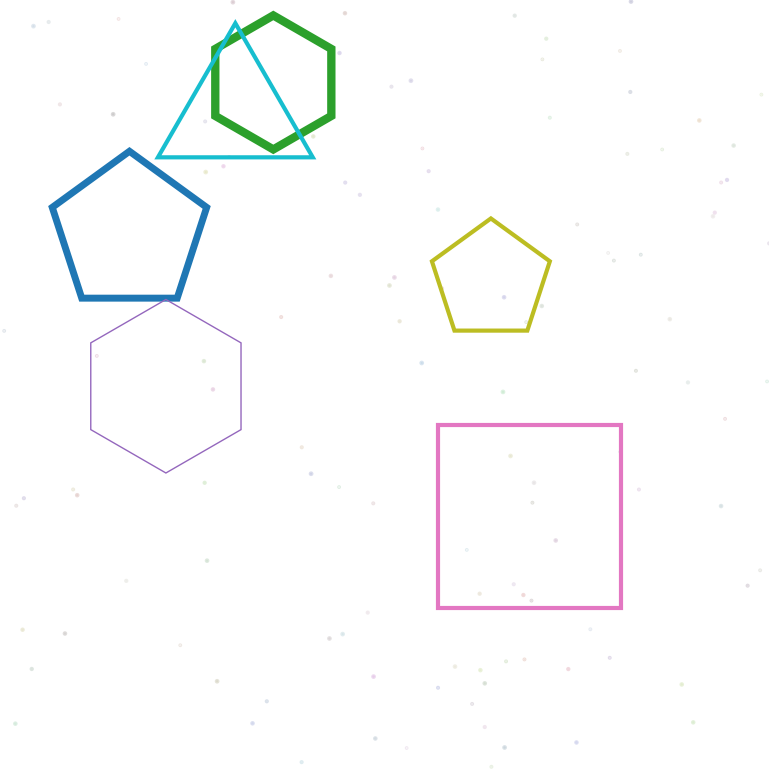[{"shape": "pentagon", "thickness": 2.5, "radius": 0.53, "center": [0.168, 0.698]}, {"shape": "hexagon", "thickness": 3, "radius": 0.44, "center": [0.355, 0.893]}, {"shape": "hexagon", "thickness": 0.5, "radius": 0.56, "center": [0.215, 0.498]}, {"shape": "square", "thickness": 1.5, "radius": 0.59, "center": [0.687, 0.329]}, {"shape": "pentagon", "thickness": 1.5, "radius": 0.4, "center": [0.638, 0.636]}, {"shape": "triangle", "thickness": 1.5, "radius": 0.58, "center": [0.306, 0.854]}]